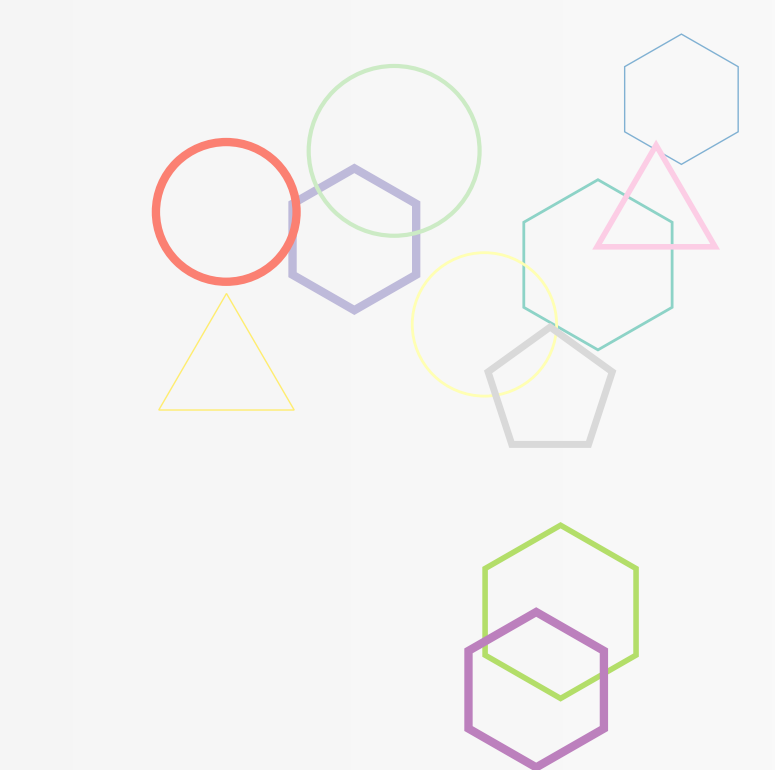[{"shape": "hexagon", "thickness": 1, "radius": 0.55, "center": [0.772, 0.656]}, {"shape": "circle", "thickness": 1, "radius": 0.47, "center": [0.625, 0.579]}, {"shape": "hexagon", "thickness": 3, "radius": 0.46, "center": [0.457, 0.689]}, {"shape": "circle", "thickness": 3, "radius": 0.45, "center": [0.292, 0.725]}, {"shape": "hexagon", "thickness": 0.5, "radius": 0.42, "center": [0.879, 0.871]}, {"shape": "hexagon", "thickness": 2, "radius": 0.56, "center": [0.723, 0.205]}, {"shape": "triangle", "thickness": 2, "radius": 0.44, "center": [0.847, 0.723]}, {"shape": "pentagon", "thickness": 2.5, "radius": 0.42, "center": [0.71, 0.491]}, {"shape": "hexagon", "thickness": 3, "radius": 0.5, "center": [0.692, 0.104]}, {"shape": "circle", "thickness": 1.5, "radius": 0.55, "center": [0.509, 0.804]}, {"shape": "triangle", "thickness": 0.5, "radius": 0.5, "center": [0.292, 0.518]}]